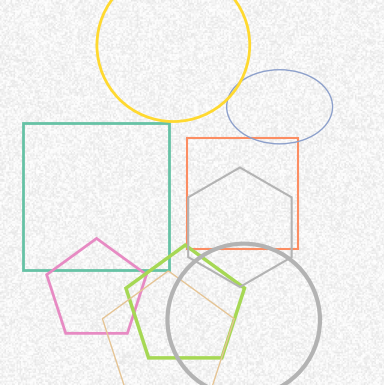[{"shape": "square", "thickness": 2, "radius": 0.95, "center": [0.25, 0.49]}, {"shape": "square", "thickness": 1.5, "radius": 0.72, "center": [0.631, 0.498]}, {"shape": "oval", "thickness": 1, "radius": 0.69, "center": [0.726, 0.723]}, {"shape": "pentagon", "thickness": 2, "radius": 0.68, "center": [0.251, 0.244]}, {"shape": "pentagon", "thickness": 2.5, "radius": 0.81, "center": [0.481, 0.201]}, {"shape": "circle", "thickness": 2, "radius": 0.99, "center": [0.45, 0.883]}, {"shape": "pentagon", "thickness": 1, "radius": 0.9, "center": [0.437, 0.116]}, {"shape": "circle", "thickness": 3, "radius": 0.99, "center": [0.633, 0.169]}, {"shape": "hexagon", "thickness": 1.5, "radius": 0.78, "center": [0.623, 0.41]}]